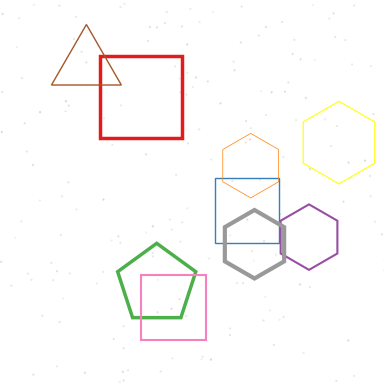[{"shape": "square", "thickness": 2.5, "radius": 0.53, "center": [0.367, 0.747]}, {"shape": "square", "thickness": 1, "radius": 0.42, "center": [0.641, 0.453]}, {"shape": "pentagon", "thickness": 2.5, "radius": 0.53, "center": [0.407, 0.261]}, {"shape": "hexagon", "thickness": 1.5, "radius": 0.43, "center": [0.803, 0.384]}, {"shape": "hexagon", "thickness": 0.5, "radius": 0.42, "center": [0.651, 0.57]}, {"shape": "hexagon", "thickness": 1, "radius": 0.54, "center": [0.88, 0.63]}, {"shape": "triangle", "thickness": 1, "radius": 0.52, "center": [0.224, 0.832]}, {"shape": "square", "thickness": 1.5, "radius": 0.42, "center": [0.451, 0.201]}, {"shape": "hexagon", "thickness": 3, "radius": 0.44, "center": [0.661, 0.366]}]